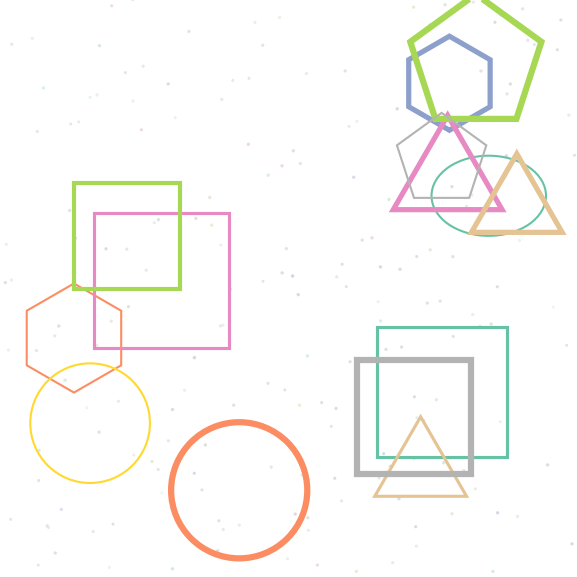[{"shape": "oval", "thickness": 1, "radius": 0.5, "center": [0.846, 0.66]}, {"shape": "square", "thickness": 1.5, "radius": 0.56, "center": [0.765, 0.321]}, {"shape": "hexagon", "thickness": 1, "radius": 0.47, "center": [0.128, 0.414]}, {"shape": "circle", "thickness": 3, "radius": 0.59, "center": [0.414, 0.15]}, {"shape": "hexagon", "thickness": 2.5, "radius": 0.41, "center": [0.778, 0.855]}, {"shape": "square", "thickness": 1.5, "radius": 0.58, "center": [0.279, 0.513]}, {"shape": "triangle", "thickness": 2.5, "radius": 0.54, "center": [0.775, 0.69]}, {"shape": "square", "thickness": 2, "radius": 0.46, "center": [0.22, 0.59]}, {"shape": "pentagon", "thickness": 3, "radius": 0.6, "center": [0.824, 0.89]}, {"shape": "circle", "thickness": 1, "radius": 0.52, "center": [0.156, 0.266]}, {"shape": "triangle", "thickness": 1.5, "radius": 0.46, "center": [0.728, 0.186]}, {"shape": "triangle", "thickness": 2.5, "radius": 0.45, "center": [0.895, 0.642]}, {"shape": "pentagon", "thickness": 1, "radius": 0.41, "center": [0.765, 0.722]}, {"shape": "square", "thickness": 3, "radius": 0.5, "center": [0.717, 0.277]}]